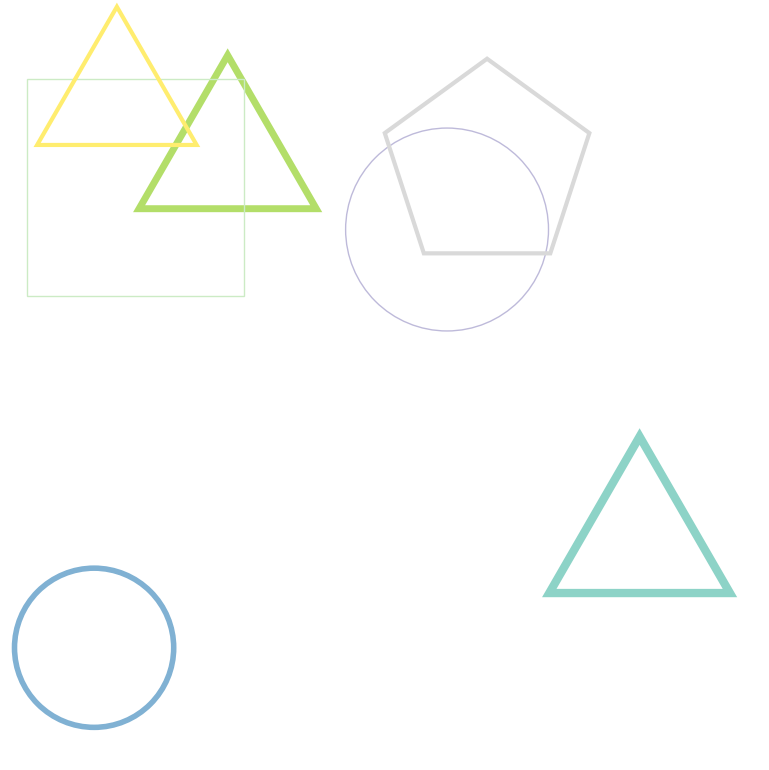[{"shape": "triangle", "thickness": 3, "radius": 0.68, "center": [0.831, 0.298]}, {"shape": "circle", "thickness": 0.5, "radius": 0.66, "center": [0.581, 0.702]}, {"shape": "circle", "thickness": 2, "radius": 0.52, "center": [0.122, 0.159]}, {"shape": "triangle", "thickness": 2.5, "radius": 0.66, "center": [0.296, 0.795]}, {"shape": "pentagon", "thickness": 1.5, "radius": 0.7, "center": [0.633, 0.784]}, {"shape": "square", "thickness": 0.5, "radius": 0.71, "center": [0.176, 0.757]}, {"shape": "triangle", "thickness": 1.5, "radius": 0.6, "center": [0.152, 0.872]}]